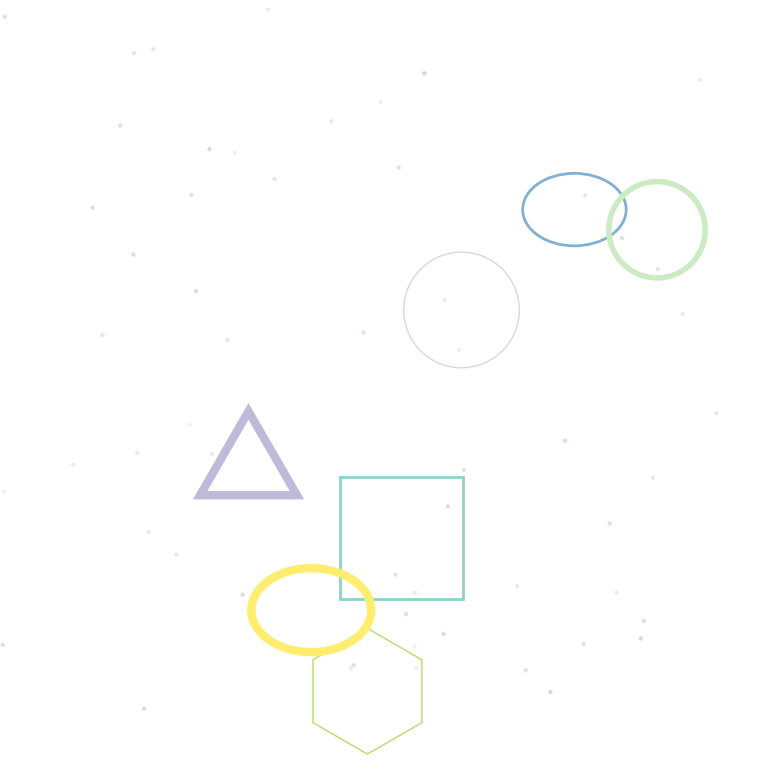[{"shape": "square", "thickness": 1, "radius": 0.4, "center": [0.522, 0.301]}, {"shape": "triangle", "thickness": 3, "radius": 0.36, "center": [0.323, 0.393]}, {"shape": "oval", "thickness": 1, "radius": 0.34, "center": [0.746, 0.728]}, {"shape": "hexagon", "thickness": 0.5, "radius": 0.41, "center": [0.477, 0.102]}, {"shape": "circle", "thickness": 0.5, "radius": 0.38, "center": [0.599, 0.597]}, {"shape": "circle", "thickness": 2, "radius": 0.31, "center": [0.853, 0.702]}, {"shape": "oval", "thickness": 3, "radius": 0.39, "center": [0.404, 0.208]}]